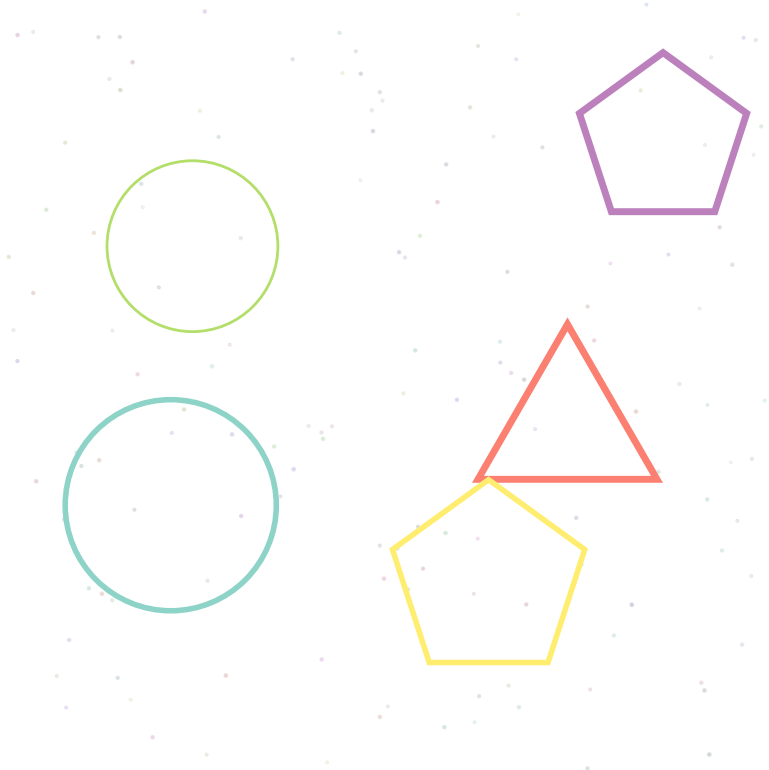[{"shape": "circle", "thickness": 2, "radius": 0.69, "center": [0.222, 0.344]}, {"shape": "triangle", "thickness": 2.5, "radius": 0.67, "center": [0.737, 0.445]}, {"shape": "circle", "thickness": 1, "radius": 0.55, "center": [0.25, 0.68]}, {"shape": "pentagon", "thickness": 2.5, "radius": 0.57, "center": [0.861, 0.817]}, {"shape": "pentagon", "thickness": 2, "radius": 0.66, "center": [0.635, 0.246]}]